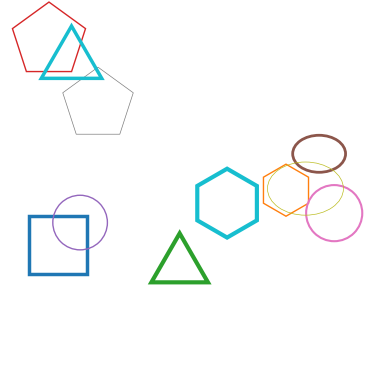[{"shape": "square", "thickness": 2.5, "radius": 0.38, "center": [0.151, 0.363]}, {"shape": "hexagon", "thickness": 1, "radius": 0.34, "center": [0.743, 0.506]}, {"shape": "triangle", "thickness": 3, "radius": 0.42, "center": [0.467, 0.309]}, {"shape": "pentagon", "thickness": 1, "radius": 0.5, "center": [0.127, 0.895]}, {"shape": "circle", "thickness": 1, "radius": 0.35, "center": [0.208, 0.422]}, {"shape": "oval", "thickness": 2, "radius": 0.34, "center": [0.829, 0.601]}, {"shape": "circle", "thickness": 1.5, "radius": 0.36, "center": [0.868, 0.446]}, {"shape": "pentagon", "thickness": 0.5, "radius": 0.48, "center": [0.255, 0.729]}, {"shape": "oval", "thickness": 0.5, "radius": 0.49, "center": [0.793, 0.51]}, {"shape": "triangle", "thickness": 2.5, "radius": 0.45, "center": [0.186, 0.842]}, {"shape": "hexagon", "thickness": 3, "radius": 0.45, "center": [0.59, 0.472]}]